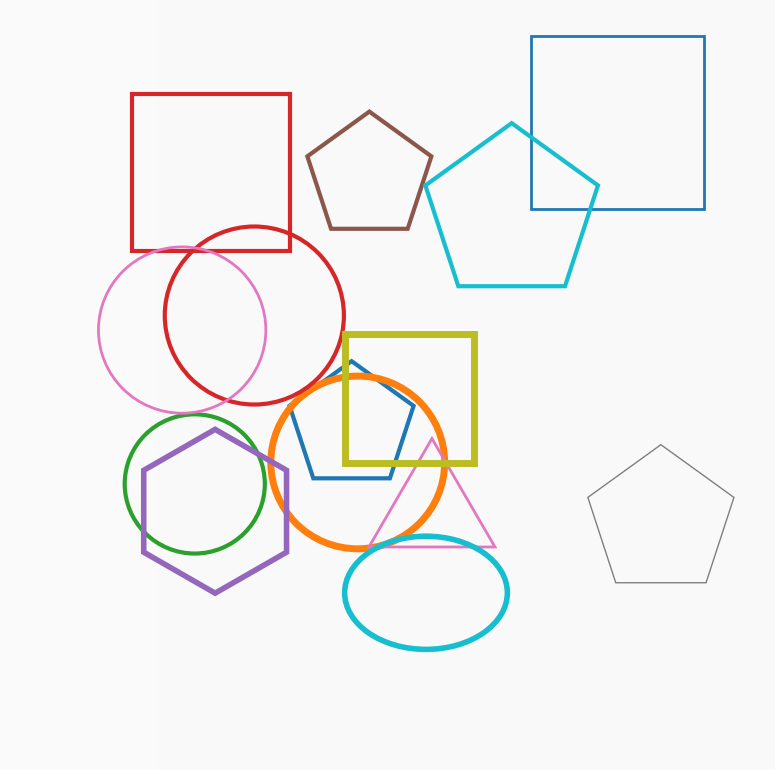[{"shape": "square", "thickness": 1, "radius": 0.56, "center": [0.797, 0.841]}, {"shape": "pentagon", "thickness": 1.5, "radius": 0.42, "center": [0.454, 0.447]}, {"shape": "circle", "thickness": 2.5, "radius": 0.56, "center": [0.462, 0.399]}, {"shape": "circle", "thickness": 1.5, "radius": 0.45, "center": [0.251, 0.372]}, {"shape": "square", "thickness": 1.5, "radius": 0.51, "center": [0.272, 0.776]}, {"shape": "circle", "thickness": 1.5, "radius": 0.58, "center": [0.328, 0.59]}, {"shape": "hexagon", "thickness": 2, "radius": 0.53, "center": [0.278, 0.336]}, {"shape": "pentagon", "thickness": 1.5, "radius": 0.42, "center": [0.477, 0.771]}, {"shape": "circle", "thickness": 1, "radius": 0.54, "center": [0.235, 0.571]}, {"shape": "triangle", "thickness": 1, "radius": 0.47, "center": [0.557, 0.337]}, {"shape": "pentagon", "thickness": 0.5, "radius": 0.5, "center": [0.853, 0.323]}, {"shape": "square", "thickness": 2.5, "radius": 0.42, "center": [0.529, 0.483]}, {"shape": "pentagon", "thickness": 1.5, "radius": 0.59, "center": [0.66, 0.723]}, {"shape": "oval", "thickness": 2, "radius": 0.52, "center": [0.55, 0.23]}]